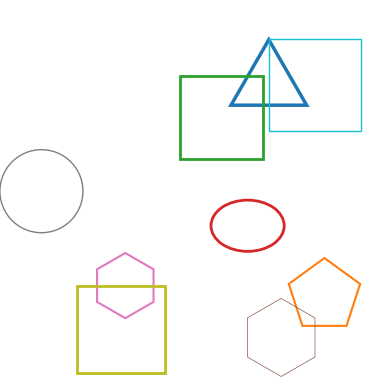[{"shape": "triangle", "thickness": 2.5, "radius": 0.57, "center": [0.698, 0.783]}, {"shape": "pentagon", "thickness": 1.5, "radius": 0.49, "center": [0.843, 0.232]}, {"shape": "square", "thickness": 2, "radius": 0.54, "center": [0.576, 0.695]}, {"shape": "oval", "thickness": 2, "radius": 0.48, "center": [0.643, 0.414]}, {"shape": "hexagon", "thickness": 0.5, "radius": 0.51, "center": [0.73, 0.123]}, {"shape": "hexagon", "thickness": 1.5, "radius": 0.42, "center": [0.325, 0.258]}, {"shape": "circle", "thickness": 1, "radius": 0.54, "center": [0.108, 0.503]}, {"shape": "square", "thickness": 2, "radius": 0.57, "center": [0.314, 0.144]}, {"shape": "square", "thickness": 1, "radius": 0.59, "center": [0.819, 0.779]}]